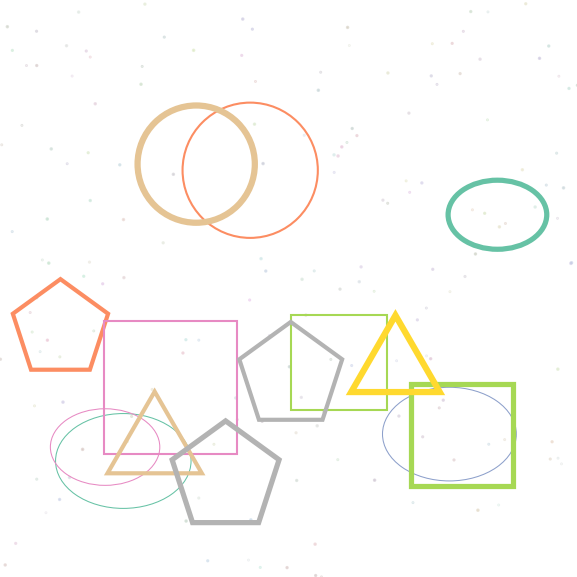[{"shape": "oval", "thickness": 2.5, "radius": 0.43, "center": [0.861, 0.627]}, {"shape": "oval", "thickness": 0.5, "radius": 0.59, "center": [0.214, 0.201]}, {"shape": "circle", "thickness": 1, "radius": 0.59, "center": [0.433, 0.704]}, {"shape": "pentagon", "thickness": 2, "radius": 0.43, "center": [0.105, 0.429]}, {"shape": "oval", "thickness": 0.5, "radius": 0.58, "center": [0.778, 0.247]}, {"shape": "square", "thickness": 1, "radius": 0.58, "center": [0.295, 0.328]}, {"shape": "oval", "thickness": 0.5, "radius": 0.47, "center": [0.182, 0.225]}, {"shape": "square", "thickness": 2.5, "radius": 0.44, "center": [0.8, 0.246]}, {"shape": "square", "thickness": 1, "radius": 0.42, "center": [0.588, 0.371]}, {"shape": "triangle", "thickness": 3, "radius": 0.44, "center": [0.685, 0.365]}, {"shape": "triangle", "thickness": 2, "radius": 0.47, "center": [0.268, 0.227]}, {"shape": "circle", "thickness": 3, "radius": 0.51, "center": [0.34, 0.715]}, {"shape": "pentagon", "thickness": 2.5, "radius": 0.49, "center": [0.391, 0.173]}, {"shape": "pentagon", "thickness": 2, "radius": 0.47, "center": [0.503, 0.348]}]